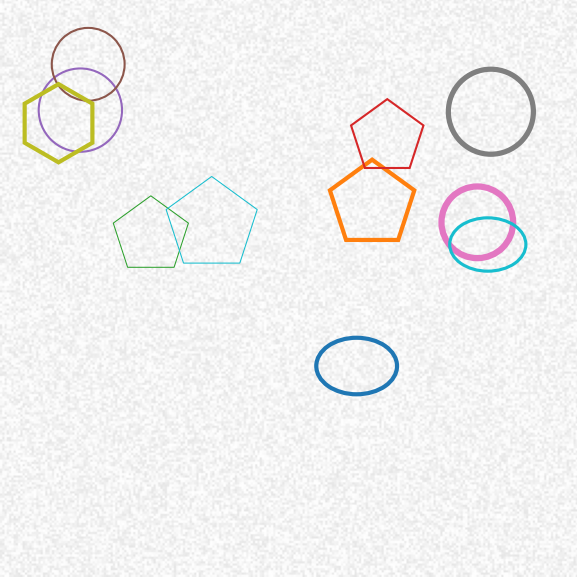[{"shape": "oval", "thickness": 2, "radius": 0.35, "center": [0.618, 0.365]}, {"shape": "pentagon", "thickness": 2, "radius": 0.38, "center": [0.644, 0.646]}, {"shape": "pentagon", "thickness": 0.5, "radius": 0.34, "center": [0.261, 0.592]}, {"shape": "pentagon", "thickness": 1, "radius": 0.33, "center": [0.671, 0.762]}, {"shape": "circle", "thickness": 1, "radius": 0.36, "center": [0.139, 0.808]}, {"shape": "circle", "thickness": 1, "radius": 0.32, "center": [0.153, 0.888]}, {"shape": "circle", "thickness": 3, "radius": 0.31, "center": [0.827, 0.614]}, {"shape": "circle", "thickness": 2.5, "radius": 0.37, "center": [0.85, 0.806]}, {"shape": "hexagon", "thickness": 2, "radius": 0.34, "center": [0.101, 0.786]}, {"shape": "pentagon", "thickness": 0.5, "radius": 0.41, "center": [0.367, 0.611]}, {"shape": "oval", "thickness": 1.5, "radius": 0.33, "center": [0.845, 0.576]}]